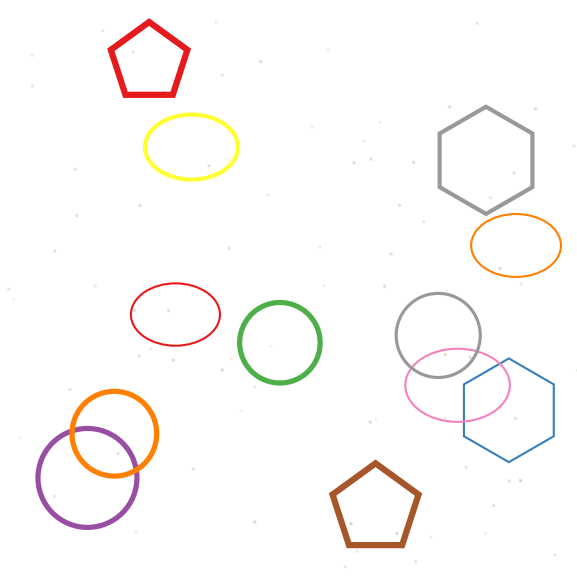[{"shape": "pentagon", "thickness": 3, "radius": 0.35, "center": [0.258, 0.891]}, {"shape": "oval", "thickness": 1, "radius": 0.39, "center": [0.304, 0.454]}, {"shape": "hexagon", "thickness": 1, "radius": 0.45, "center": [0.881, 0.289]}, {"shape": "circle", "thickness": 2.5, "radius": 0.35, "center": [0.485, 0.406]}, {"shape": "circle", "thickness": 2.5, "radius": 0.43, "center": [0.151, 0.172]}, {"shape": "oval", "thickness": 1, "radius": 0.39, "center": [0.894, 0.574]}, {"shape": "circle", "thickness": 2.5, "radius": 0.37, "center": [0.198, 0.248]}, {"shape": "oval", "thickness": 2, "radius": 0.4, "center": [0.332, 0.744]}, {"shape": "pentagon", "thickness": 3, "radius": 0.39, "center": [0.65, 0.119]}, {"shape": "oval", "thickness": 1, "radius": 0.45, "center": [0.792, 0.332]}, {"shape": "hexagon", "thickness": 2, "radius": 0.46, "center": [0.842, 0.722]}, {"shape": "circle", "thickness": 1.5, "radius": 0.36, "center": [0.759, 0.418]}]